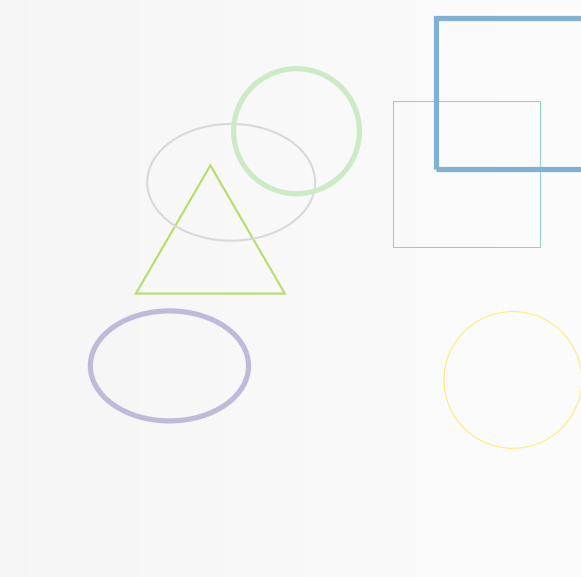[{"shape": "square", "thickness": 0.5, "radius": 0.63, "center": [0.803, 0.698]}, {"shape": "oval", "thickness": 2.5, "radius": 0.68, "center": [0.292, 0.366]}, {"shape": "square", "thickness": 2.5, "radius": 0.65, "center": [0.88, 0.837]}, {"shape": "triangle", "thickness": 1, "radius": 0.74, "center": [0.362, 0.565]}, {"shape": "oval", "thickness": 1, "radius": 0.72, "center": [0.398, 0.683]}, {"shape": "circle", "thickness": 2.5, "radius": 0.54, "center": [0.51, 0.772]}, {"shape": "circle", "thickness": 0.5, "radius": 0.59, "center": [0.882, 0.341]}]